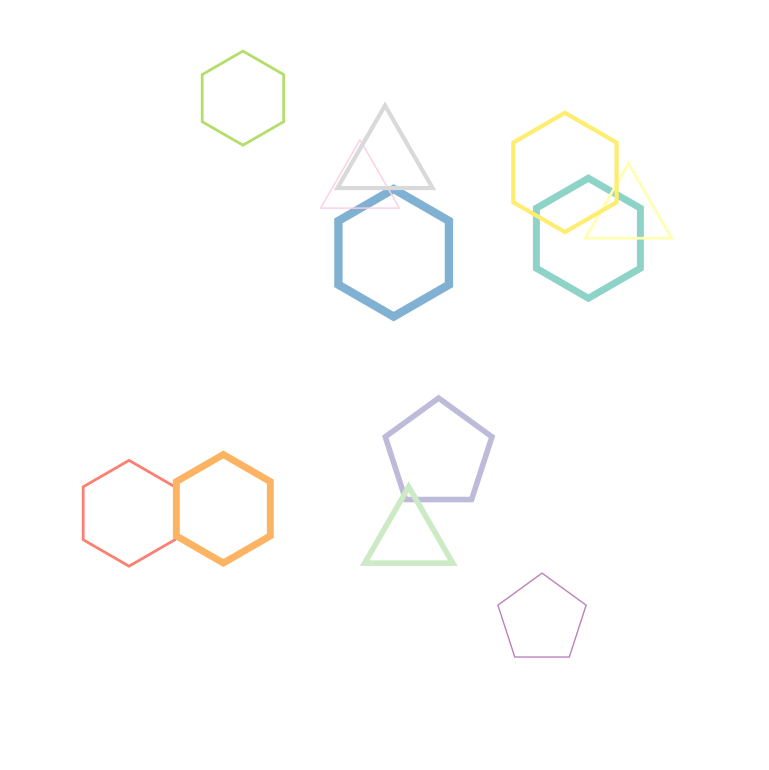[{"shape": "hexagon", "thickness": 2.5, "radius": 0.39, "center": [0.764, 0.691]}, {"shape": "triangle", "thickness": 1, "radius": 0.32, "center": [0.816, 0.723]}, {"shape": "pentagon", "thickness": 2, "radius": 0.36, "center": [0.57, 0.41]}, {"shape": "hexagon", "thickness": 1, "radius": 0.34, "center": [0.168, 0.333]}, {"shape": "hexagon", "thickness": 3, "radius": 0.41, "center": [0.511, 0.672]}, {"shape": "hexagon", "thickness": 2.5, "radius": 0.35, "center": [0.29, 0.339]}, {"shape": "hexagon", "thickness": 1, "radius": 0.31, "center": [0.316, 0.873]}, {"shape": "triangle", "thickness": 0.5, "radius": 0.3, "center": [0.468, 0.759]}, {"shape": "triangle", "thickness": 1.5, "radius": 0.36, "center": [0.5, 0.791]}, {"shape": "pentagon", "thickness": 0.5, "radius": 0.3, "center": [0.704, 0.195]}, {"shape": "triangle", "thickness": 2, "radius": 0.33, "center": [0.531, 0.302]}, {"shape": "hexagon", "thickness": 1.5, "radius": 0.39, "center": [0.734, 0.776]}]